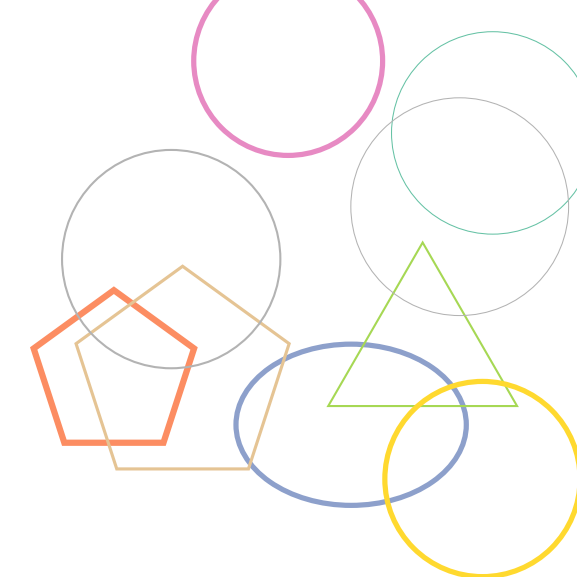[{"shape": "circle", "thickness": 0.5, "radius": 0.88, "center": [0.853, 0.769]}, {"shape": "pentagon", "thickness": 3, "radius": 0.73, "center": [0.197, 0.351]}, {"shape": "oval", "thickness": 2.5, "radius": 1.0, "center": [0.608, 0.264]}, {"shape": "circle", "thickness": 2.5, "radius": 0.82, "center": [0.499, 0.894]}, {"shape": "triangle", "thickness": 1, "radius": 0.94, "center": [0.732, 0.39]}, {"shape": "circle", "thickness": 2.5, "radius": 0.85, "center": [0.835, 0.17]}, {"shape": "pentagon", "thickness": 1.5, "radius": 0.97, "center": [0.316, 0.344]}, {"shape": "circle", "thickness": 1, "radius": 0.95, "center": [0.296, 0.55]}, {"shape": "circle", "thickness": 0.5, "radius": 0.94, "center": [0.796, 0.641]}]